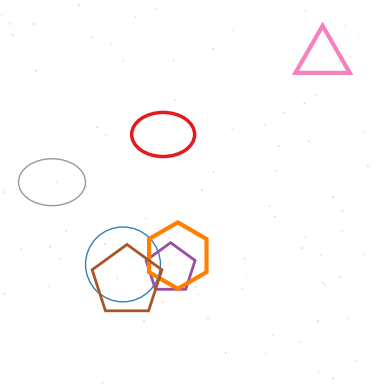[{"shape": "oval", "thickness": 2.5, "radius": 0.41, "center": [0.424, 0.651]}, {"shape": "circle", "thickness": 1, "radius": 0.49, "center": [0.319, 0.313]}, {"shape": "pentagon", "thickness": 2, "radius": 0.33, "center": [0.443, 0.303]}, {"shape": "hexagon", "thickness": 3, "radius": 0.43, "center": [0.462, 0.336]}, {"shape": "pentagon", "thickness": 2, "radius": 0.48, "center": [0.33, 0.27]}, {"shape": "triangle", "thickness": 3, "radius": 0.41, "center": [0.838, 0.852]}, {"shape": "oval", "thickness": 1, "radius": 0.44, "center": [0.135, 0.527]}]